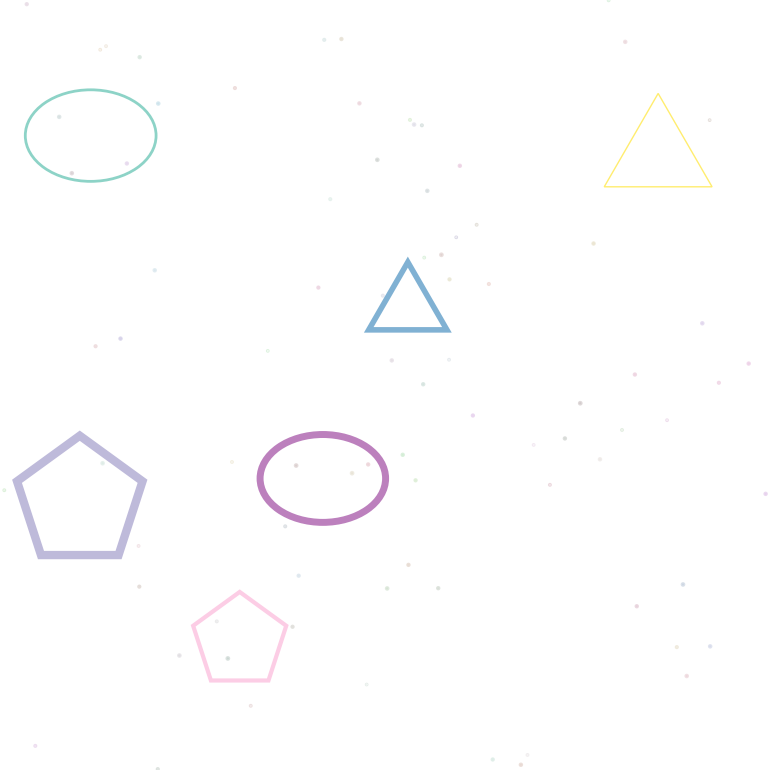[{"shape": "oval", "thickness": 1, "radius": 0.42, "center": [0.118, 0.824]}, {"shape": "pentagon", "thickness": 3, "radius": 0.43, "center": [0.104, 0.348]}, {"shape": "triangle", "thickness": 2, "radius": 0.29, "center": [0.53, 0.601]}, {"shape": "pentagon", "thickness": 1.5, "radius": 0.32, "center": [0.311, 0.168]}, {"shape": "oval", "thickness": 2.5, "radius": 0.41, "center": [0.419, 0.379]}, {"shape": "triangle", "thickness": 0.5, "radius": 0.4, "center": [0.855, 0.798]}]